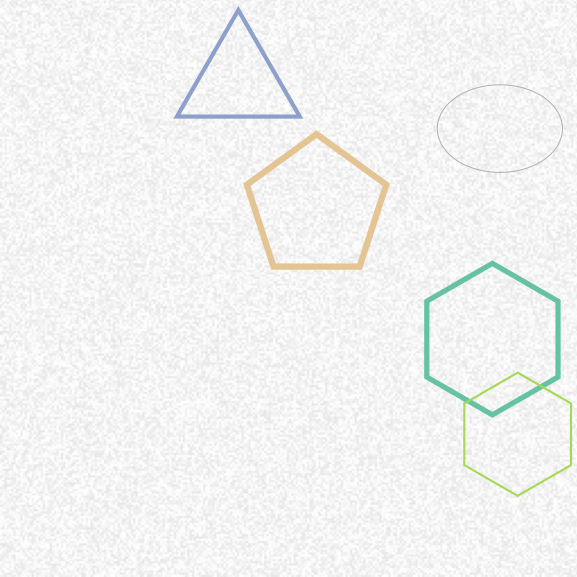[{"shape": "hexagon", "thickness": 2.5, "radius": 0.66, "center": [0.853, 0.412]}, {"shape": "triangle", "thickness": 2, "radius": 0.61, "center": [0.413, 0.859]}, {"shape": "hexagon", "thickness": 1, "radius": 0.53, "center": [0.896, 0.247]}, {"shape": "pentagon", "thickness": 3, "radius": 0.63, "center": [0.548, 0.64]}, {"shape": "oval", "thickness": 0.5, "radius": 0.54, "center": [0.866, 0.776]}]